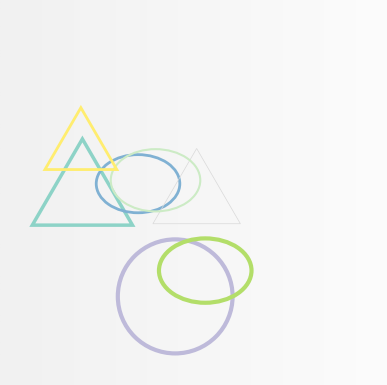[{"shape": "triangle", "thickness": 2.5, "radius": 0.75, "center": [0.213, 0.49]}, {"shape": "circle", "thickness": 3, "radius": 0.74, "center": [0.452, 0.23]}, {"shape": "oval", "thickness": 2, "radius": 0.54, "center": [0.356, 0.523]}, {"shape": "oval", "thickness": 3, "radius": 0.6, "center": [0.53, 0.297]}, {"shape": "triangle", "thickness": 0.5, "radius": 0.65, "center": [0.507, 0.484]}, {"shape": "oval", "thickness": 1.5, "radius": 0.58, "center": [0.401, 0.532]}, {"shape": "triangle", "thickness": 2, "radius": 0.54, "center": [0.209, 0.613]}]